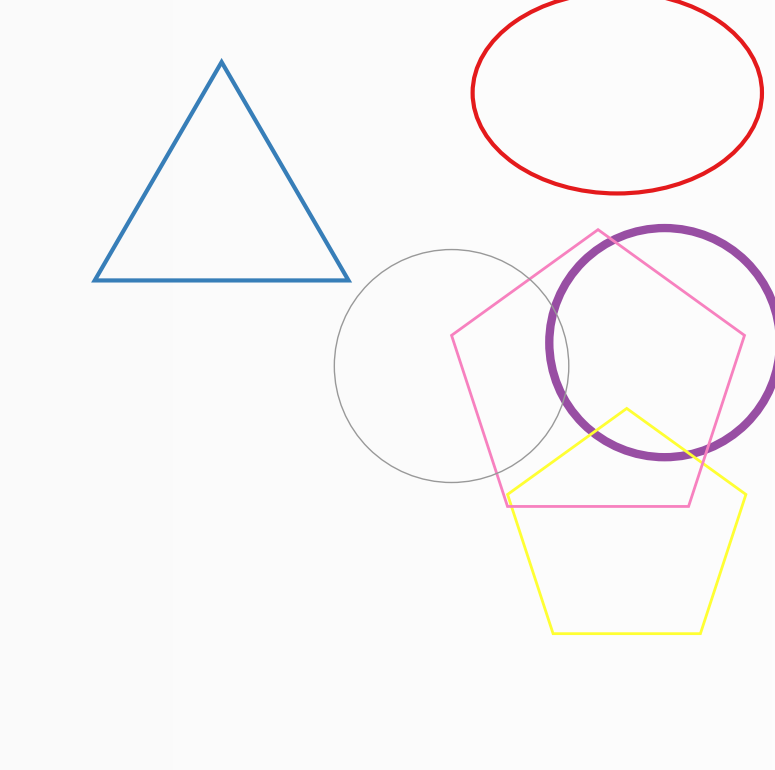[{"shape": "oval", "thickness": 1.5, "radius": 0.93, "center": [0.797, 0.879]}, {"shape": "triangle", "thickness": 1.5, "radius": 0.95, "center": [0.286, 0.73]}, {"shape": "circle", "thickness": 3, "radius": 0.74, "center": [0.858, 0.555]}, {"shape": "pentagon", "thickness": 1, "radius": 0.81, "center": [0.809, 0.308]}, {"shape": "pentagon", "thickness": 1, "radius": 0.99, "center": [0.772, 0.503]}, {"shape": "circle", "thickness": 0.5, "radius": 0.76, "center": [0.583, 0.525]}]